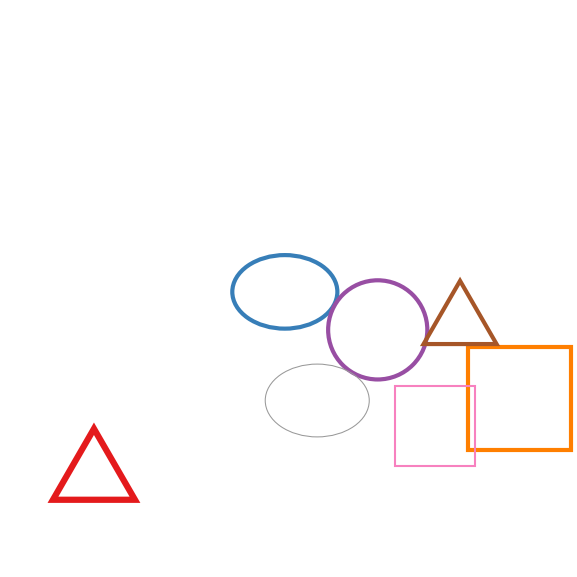[{"shape": "triangle", "thickness": 3, "radius": 0.41, "center": [0.163, 0.175]}, {"shape": "oval", "thickness": 2, "radius": 0.45, "center": [0.493, 0.494]}, {"shape": "circle", "thickness": 2, "radius": 0.43, "center": [0.654, 0.428]}, {"shape": "square", "thickness": 2, "radius": 0.45, "center": [0.899, 0.309]}, {"shape": "triangle", "thickness": 2, "radius": 0.36, "center": [0.797, 0.44]}, {"shape": "square", "thickness": 1, "radius": 0.34, "center": [0.754, 0.261]}, {"shape": "oval", "thickness": 0.5, "radius": 0.45, "center": [0.549, 0.306]}]